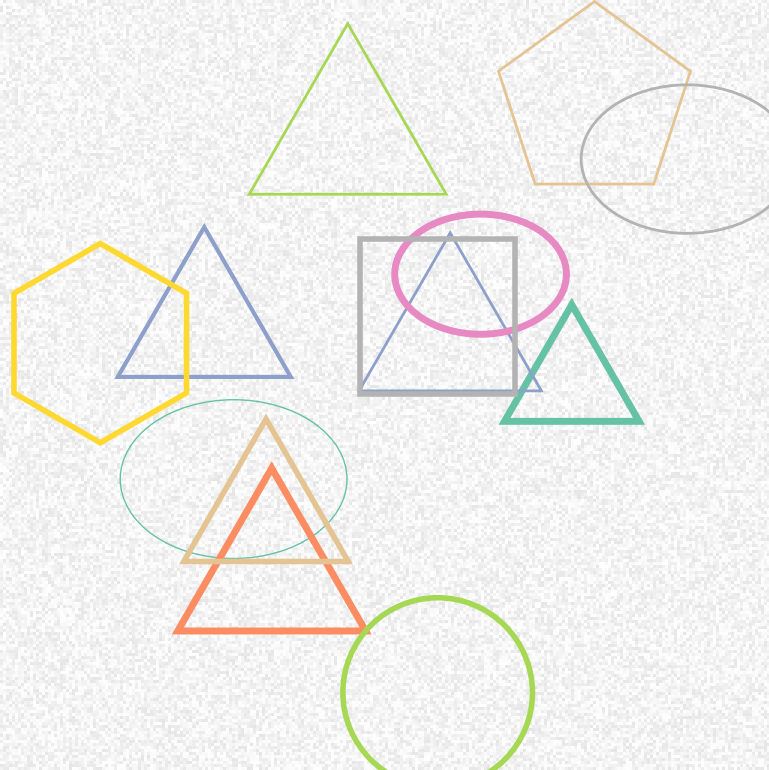[{"shape": "oval", "thickness": 0.5, "radius": 0.74, "center": [0.303, 0.378]}, {"shape": "triangle", "thickness": 2.5, "radius": 0.5, "center": [0.743, 0.503]}, {"shape": "triangle", "thickness": 2.5, "radius": 0.7, "center": [0.353, 0.251]}, {"shape": "triangle", "thickness": 1.5, "radius": 0.65, "center": [0.265, 0.575]}, {"shape": "triangle", "thickness": 1, "radius": 0.68, "center": [0.585, 0.561]}, {"shape": "oval", "thickness": 2.5, "radius": 0.56, "center": [0.624, 0.644]}, {"shape": "circle", "thickness": 2, "radius": 0.62, "center": [0.568, 0.101]}, {"shape": "triangle", "thickness": 1, "radius": 0.74, "center": [0.452, 0.822]}, {"shape": "hexagon", "thickness": 2, "radius": 0.65, "center": [0.13, 0.554]}, {"shape": "pentagon", "thickness": 1, "radius": 0.66, "center": [0.772, 0.867]}, {"shape": "triangle", "thickness": 2, "radius": 0.62, "center": [0.345, 0.332]}, {"shape": "oval", "thickness": 1, "radius": 0.69, "center": [0.893, 0.793]}, {"shape": "square", "thickness": 2, "radius": 0.5, "center": [0.568, 0.589]}]